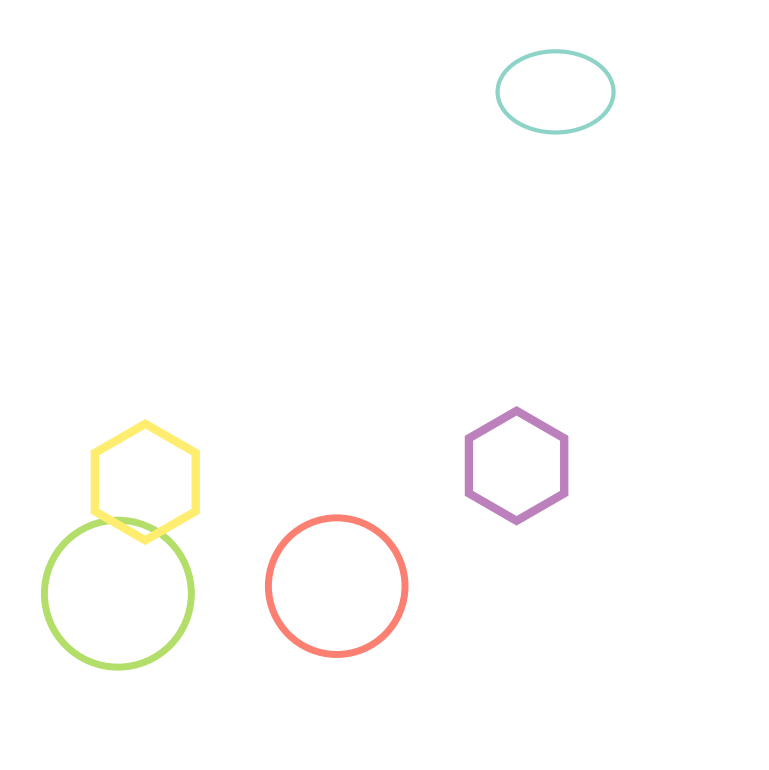[{"shape": "oval", "thickness": 1.5, "radius": 0.38, "center": [0.722, 0.881]}, {"shape": "circle", "thickness": 2.5, "radius": 0.44, "center": [0.437, 0.239]}, {"shape": "circle", "thickness": 2.5, "radius": 0.48, "center": [0.153, 0.229]}, {"shape": "hexagon", "thickness": 3, "radius": 0.36, "center": [0.671, 0.395]}, {"shape": "hexagon", "thickness": 3, "radius": 0.38, "center": [0.189, 0.374]}]